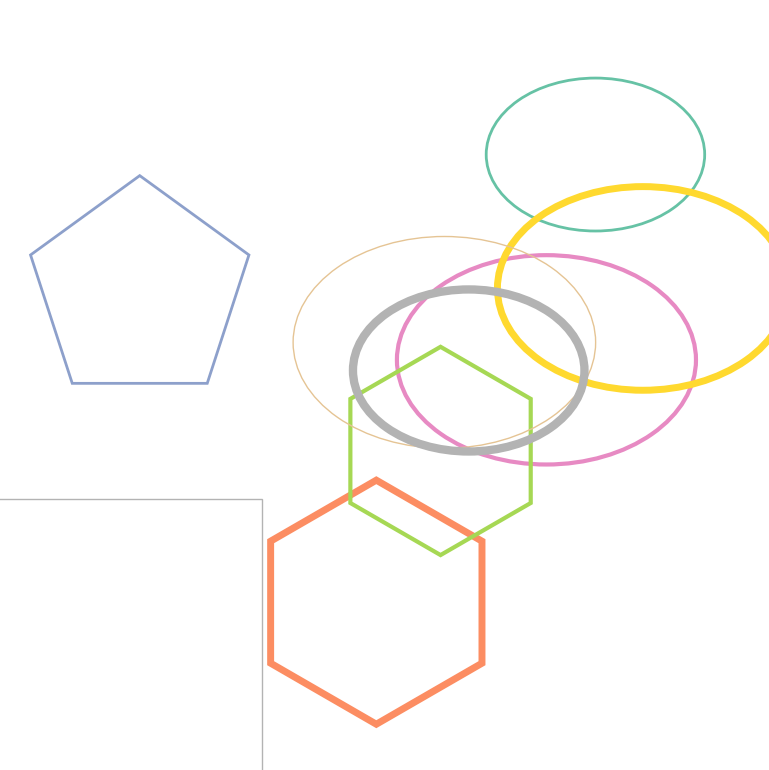[{"shape": "oval", "thickness": 1, "radius": 0.71, "center": [0.773, 0.799]}, {"shape": "hexagon", "thickness": 2.5, "radius": 0.79, "center": [0.489, 0.218]}, {"shape": "pentagon", "thickness": 1, "radius": 0.75, "center": [0.181, 0.623]}, {"shape": "oval", "thickness": 1.5, "radius": 0.97, "center": [0.71, 0.533]}, {"shape": "hexagon", "thickness": 1.5, "radius": 0.68, "center": [0.572, 0.414]}, {"shape": "oval", "thickness": 2.5, "radius": 0.94, "center": [0.835, 0.625]}, {"shape": "oval", "thickness": 0.5, "radius": 0.98, "center": [0.577, 0.555]}, {"shape": "oval", "thickness": 3, "radius": 0.75, "center": [0.609, 0.519]}, {"shape": "square", "thickness": 0.5, "radius": 0.92, "center": [0.156, 0.167]}]